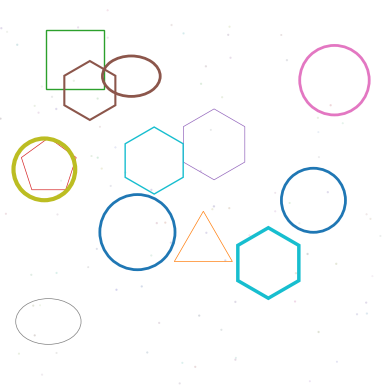[{"shape": "circle", "thickness": 2, "radius": 0.42, "center": [0.814, 0.48]}, {"shape": "circle", "thickness": 2, "radius": 0.49, "center": [0.357, 0.397]}, {"shape": "triangle", "thickness": 0.5, "radius": 0.44, "center": [0.528, 0.364]}, {"shape": "square", "thickness": 1, "radius": 0.38, "center": [0.194, 0.845]}, {"shape": "pentagon", "thickness": 0.5, "radius": 0.37, "center": [0.127, 0.568]}, {"shape": "hexagon", "thickness": 0.5, "radius": 0.46, "center": [0.556, 0.625]}, {"shape": "oval", "thickness": 2, "radius": 0.38, "center": [0.341, 0.802]}, {"shape": "hexagon", "thickness": 1.5, "radius": 0.38, "center": [0.233, 0.765]}, {"shape": "circle", "thickness": 2, "radius": 0.45, "center": [0.869, 0.792]}, {"shape": "oval", "thickness": 0.5, "radius": 0.42, "center": [0.126, 0.165]}, {"shape": "circle", "thickness": 3, "radius": 0.4, "center": [0.115, 0.56]}, {"shape": "hexagon", "thickness": 2.5, "radius": 0.46, "center": [0.697, 0.317]}, {"shape": "hexagon", "thickness": 1, "radius": 0.44, "center": [0.4, 0.583]}]